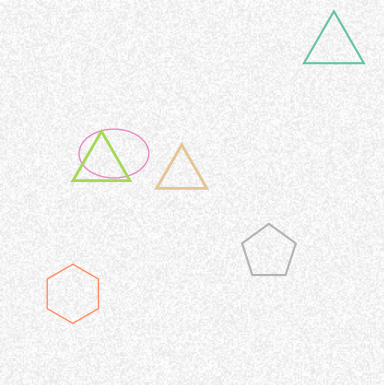[{"shape": "triangle", "thickness": 1.5, "radius": 0.45, "center": [0.867, 0.881]}, {"shape": "hexagon", "thickness": 1, "radius": 0.38, "center": [0.189, 0.237]}, {"shape": "oval", "thickness": 1, "radius": 0.45, "center": [0.296, 0.601]}, {"shape": "triangle", "thickness": 2, "radius": 0.43, "center": [0.264, 0.574]}, {"shape": "triangle", "thickness": 2, "radius": 0.38, "center": [0.472, 0.548]}, {"shape": "pentagon", "thickness": 1.5, "radius": 0.37, "center": [0.699, 0.345]}]